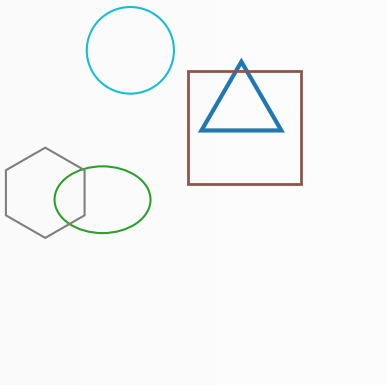[{"shape": "triangle", "thickness": 3, "radius": 0.59, "center": [0.623, 0.721]}, {"shape": "oval", "thickness": 1.5, "radius": 0.62, "center": [0.265, 0.481]}, {"shape": "square", "thickness": 2, "radius": 0.73, "center": [0.63, 0.669]}, {"shape": "hexagon", "thickness": 1.5, "radius": 0.59, "center": [0.117, 0.499]}, {"shape": "circle", "thickness": 1.5, "radius": 0.56, "center": [0.336, 0.869]}]